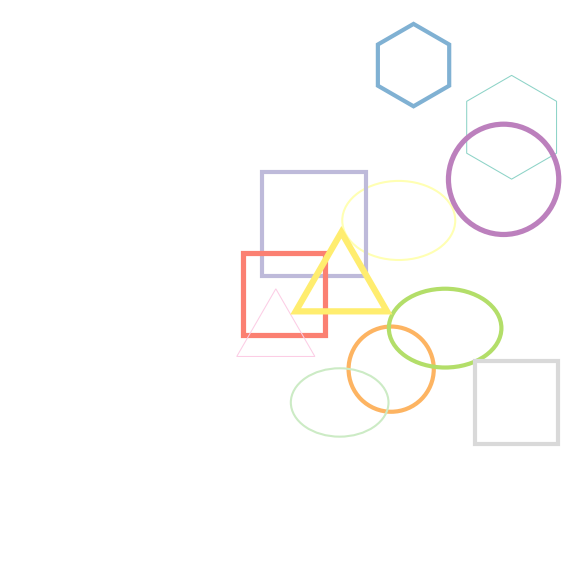[{"shape": "hexagon", "thickness": 0.5, "radius": 0.45, "center": [0.886, 0.779]}, {"shape": "oval", "thickness": 1, "radius": 0.49, "center": [0.69, 0.617]}, {"shape": "square", "thickness": 2, "radius": 0.45, "center": [0.543, 0.611]}, {"shape": "square", "thickness": 2.5, "radius": 0.35, "center": [0.492, 0.491]}, {"shape": "hexagon", "thickness": 2, "radius": 0.36, "center": [0.716, 0.886]}, {"shape": "circle", "thickness": 2, "radius": 0.37, "center": [0.677, 0.36]}, {"shape": "oval", "thickness": 2, "radius": 0.49, "center": [0.771, 0.431]}, {"shape": "triangle", "thickness": 0.5, "radius": 0.39, "center": [0.478, 0.421]}, {"shape": "square", "thickness": 2, "radius": 0.36, "center": [0.894, 0.302]}, {"shape": "circle", "thickness": 2.5, "radius": 0.48, "center": [0.872, 0.689]}, {"shape": "oval", "thickness": 1, "radius": 0.42, "center": [0.588, 0.302]}, {"shape": "triangle", "thickness": 3, "radius": 0.46, "center": [0.591, 0.506]}]